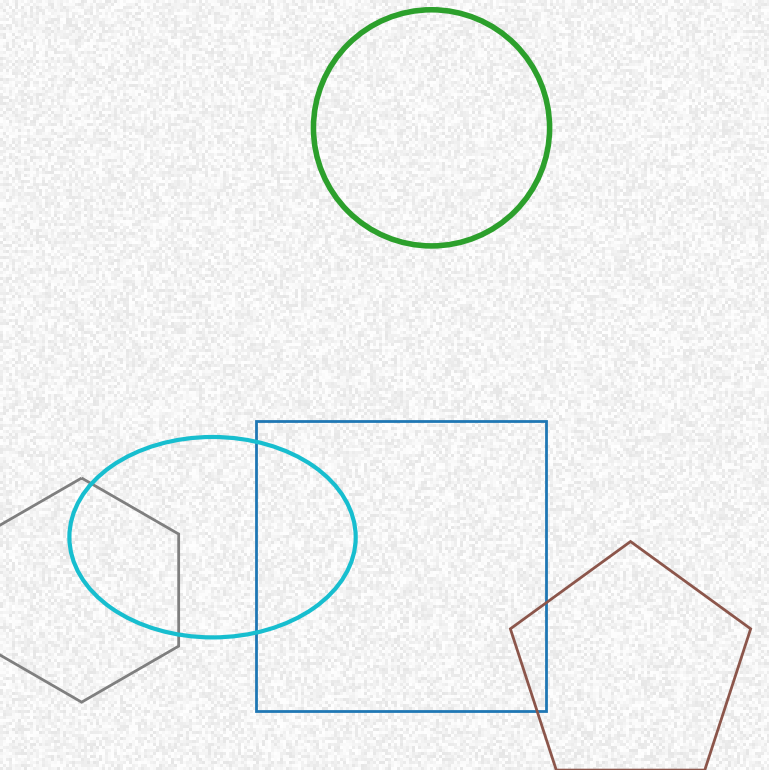[{"shape": "square", "thickness": 1, "radius": 0.94, "center": [0.521, 0.265]}, {"shape": "circle", "thickness": 2, "radius": 0.77, "center": [0.56, 0.834]}, {"shape": "pentagon", "thickness": 1, "radius": 0.82, "center": [0.819, 0.133]}, {"shape": "hexagon", "thickness": 1, "radius": 0.73, "center": [0.106, 0.234]}, {"shape": "oval", "thickness": 1.5, "radius": 0.93, "center": [0.276, 0.302]}]